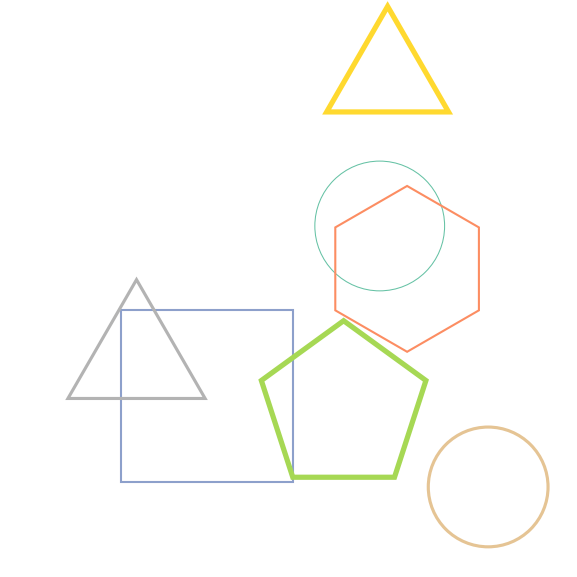[{"shape": "circle", "thickness": 0.5, "radius": 0.56, "center": [0.658, 0.608]}, {"shape": "hexagon", "thickness": 1, "radius": 0.72, "center": [0.705, 0.534]}, {"shape": "square", "thickness": 1, "radius": 0.74, "center": [0.358, 0.313]}, {"shape": "pentagon", "thickness": 2.5, "radius": 0.75, "center": [0.595, 0.294]}, {"shape": "triangle", "thickness": 2.5, "radius": 0.61, "center": [0.671, 0.866]}, {"shape": "circle", "thickness": 1.5, "radius": 0.52, "center": [0.845, 0.156]}, {"shape": "triangle", "thickness": 1.5, "radius": 0.69, "center": [0.236, 0.378]}]